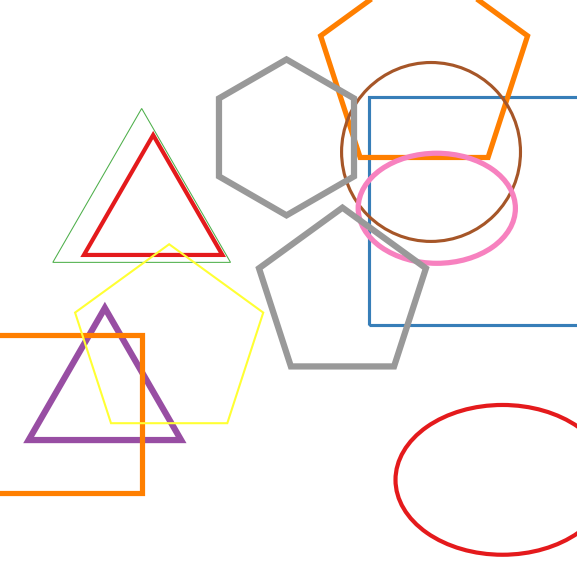[{"shape": "triangle", "thickness": 2, "radius": 0.69, "center": [0.265, 0.627]}, {"shape": "oval", "thickness": 2, "radius": 0.93, "center": [0.87, 0.168]}, {"shape": "square", "thickness": 1.5, "radius": 0.99, "center": [0.836, 0.634]}, {"shape": "triangle", "thickness": 0.5, "radius": 0.89, "center": [0.245, 0.634]}, {"shape": "triangle", "thickness": 3, "radius": 0.76, "center": [0.182, 0.313]}, {"shape": "pentagon", "thickness": 2.5, "radius": 0.94, "center": [0.734, 0.879]}, {"shape": "square", "thickness": 2.5, "radius": 0.68, "center": [0.108, 0.282]}, {"shape": "pentagon", "thickness": 1, "radius": 0.86, "center": [0.293, 0.405]}, {"shape": "circle", "thickness": 1.5, "radius": 0.77, "center": [0.746, 0.736]}, {"shape": "oval", "thickness": 2.5, "radius": 0.68, "center": [0.756, 0.638]}, {"shape": "hexagon", "thickness": 3, "radius": 0.67, "center": [0.496, 0.761]}, {"shape": "pentagon", "thickness": 3, "radius": 0.76, "center": [0.593, 0.488]}]